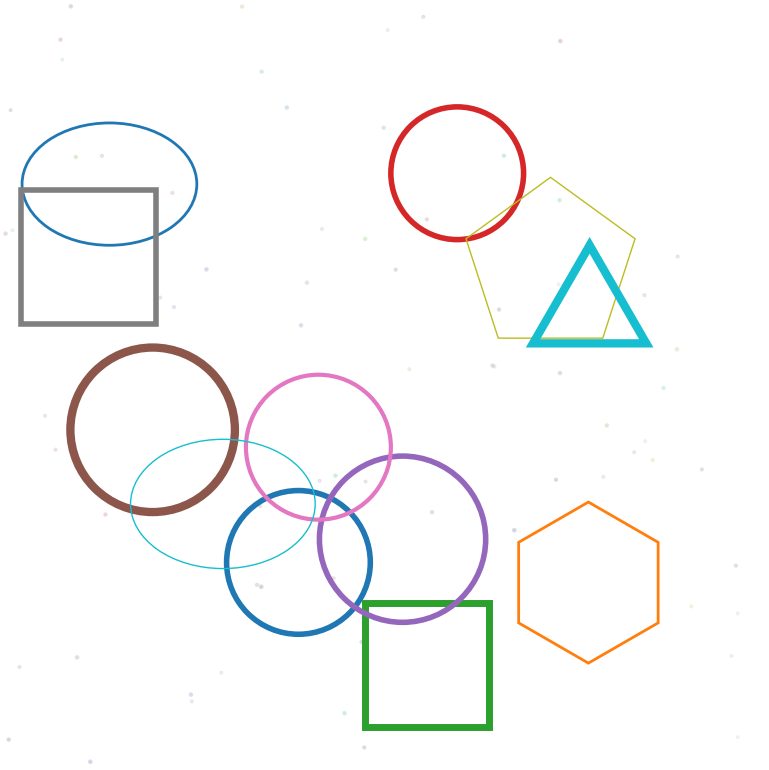[{"shape": "circle", "thickness": 2, "radius": 0.47, "center": [0.388, 0.27]}, {"shape": "oval", "thickness": 1, "radius": 0.57, "center": [0.142, 0.761]}, {"shape": "hexagon", "thickness": 1, "radius": 0.52, "center": [0.764, 0.243]}, {"shape": "square", "thickness": 2.5, "radius": 0.4, "center": [0.555, 0.137]}, {"shape": "circle", "thickness": 2, "radius": 0.43, "center": [0.594, 0.775]}, {"shape": "circle", "thickness": 2, "radius": 0.54, "center": [0.523, 0.3]}, {"shape": "circle", "thickness": 3, "radius": 0.53, "center": [0.198, 0.442]}, {"shape": "circle", "thickness": 1.5, "radius": 0.47, "center": [0.414, 0.419]}, {"shape": "square", "thickness": 2, "radius": 0.44, "center": [0.115, 0.666]}, {"shape": "pentagon", "thickness": 0.5, "radius": 0.58, "center": [0.715, 0.654]}, {"shape": "oval", "thickness": 0.5, "radius": 0.6, "center": [0.289, 0.346]}, {"shape": "triangle", "thickness": 3, "radius": 0.42, "center": [0.766, 0.597]}]